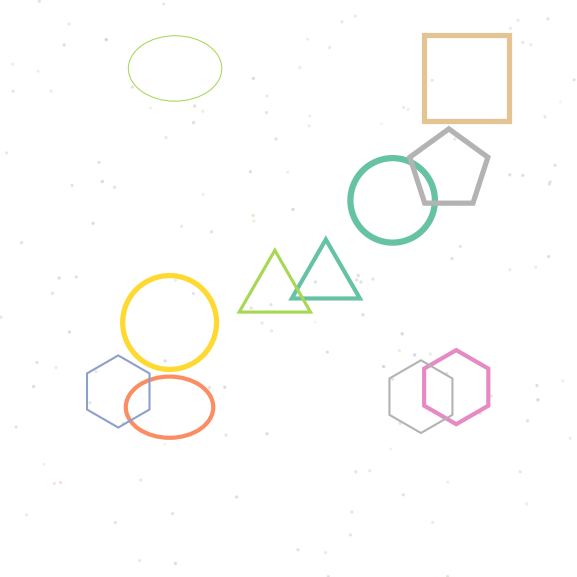[{"shape": "triangle", "thickness": 2, "radius": 0.34, "center": [0.564, 0.516]}, {"shape": "circle", "thickness": 3, "radius": 0.37, "center": [0.68, 0.652]}, {"shape": "oval", "thickness": 2, "radius": 0.38, "center": [0.294, 0.294]}, {"shape": "hexagon", "thickness": 1, "radius": 0.31, "center": [0.205, 0.321]}, {"shape": "hexagon", "thickness": 2, "radius": 0.32, "center": [0.79, 0.329]}, {"shape": "oval", "thickness": 0.5, "radius": 0.4, "center": [0.303, 0.881]}, {"shape": "triangle", "thickness": 1.5, "radius": 0.36, "center": [0.476, 0.494]}, {"shape": "circle", "thickness": 2.5, "radius": 0.41, "center": [0.294, 0.441]}, {"shape": "square", "thickness": 2.5, "radius": 0.37, "center": [0.808, 0.864]}, {"shape": "hexagon", "thickness": 1, "radius": 0.31, "center": [0.729, 0.312]}, {"shape": "pentagon", "thickness": 2.5, "radius": 0.36, "center": [0.777, 0.705]}]